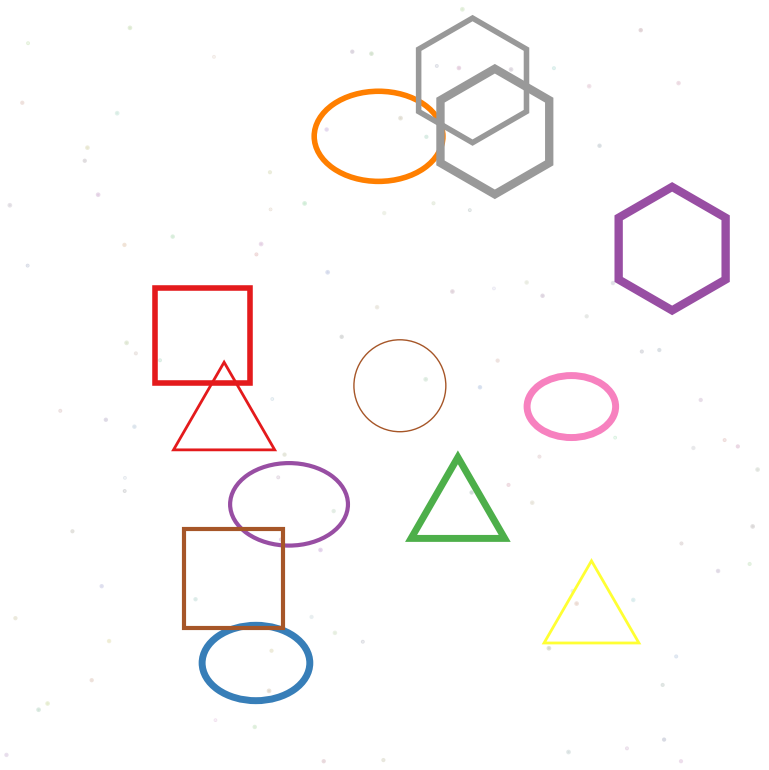[{"shape": "triangle", "thickness": 1, "radius": 0.38, "center": [0.291, 0.454]}, {"shape": "square", "thickness": 2, "radius": 0.31, "center": [0.263, 0.565]}, {"shape": "oval", "thickness": 2.5, "radius": 0.35, "center": [0.332, 0.139]}, {"shape": "triangle", "thickness": 2.5, "radius": 0.35, "center": [0.595, 0.336]}, {"shape": "oval", "thickness": 1.5, "radius": 0.38, "center": [0.375, 0.345]}, {"shape": "hexagon", "thickness": 3, "radius": 0.4, "center": [0.873, 0.677]}, {"shape": "oval", "thickness": 2, "radius": 0.42, "center": [0.492, 0.823]}, {"shape": "triangle", "thickness": 1, "radius": 0.36, "center": [0.768, 0.201]}, {"shape": "square", "thickness": 1.5, "radius": 0.32, "center": [0.303, 0.249]}, {"shape": "circle", "thickness": 0.5, "radius": 0.3, "center": [0.519, 0.499]}, {"shape": "oval", "thickness": 2.5, "radius": 0.29, "center": [0.742, 0.472]}, {"shape": "hexagon", "thickness": 2, "radius": 0.4, "center": [0.614, 0.896]}, {"shape": "hexagon", "thickness": 3, "radius": 0.41, "center": [0.643, 0.829]}]